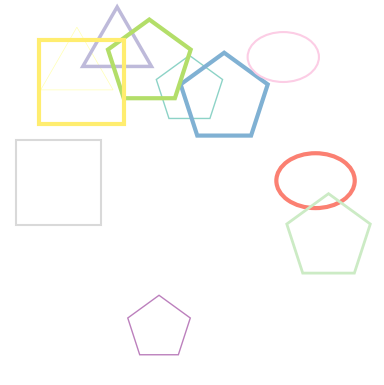[{"shape": "pentagon", "thickness": 1, "radius": 0.45, "center": [0.492, 0.765]}, {"shape": "triangle", "thickness": 0.5, "radius": 0.54, "center": [0.2, 0.821]}, {"shape": "triangle", "thickness": 2.5, "radius": 0.52, "center": [0.304, 0.879]}, {"shape": "oval", "thickness": 3, "radius": 0.51, "center": [0.82, 0.531]}, {"shape": "pentagon", "thickness": 3, "radius": 0.59, "center": [0.582, 0.744]}, {"shape": "pentagon", "thickness": 3, "radius": 0.56, "center": [0.388, 0.836]}, {"shape": "oval", "thickness": 1.5, "radius": 0.46, "center": [0.736, 0.852]}, {"shape": "square", "thickness": 1.5, "radius": 0.55, "center": [0.151, 0.525]}, {"shape": "pentagon", "thickness": 1, "radius": 0.43, "center": [0.413, 0.148]}, {"shape": "pentagon", "thickness": 2, "radius": 0.57, "center": [0.853, 0.383]}, {"shape": "square", "thickness": 3, "radius": 0.55, "center": [0.211, 0.787]}]